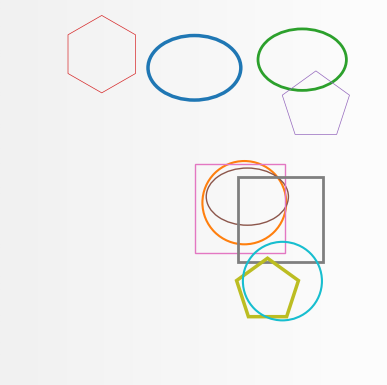[{"shape": "oval", "thickness": 2.5, "radius": 0.6, "center": [0.502, 0.824]}, {"shape": "circle", "thickness": 1.5, "radius": 0.54, "center": [0.631, 0.474]}, {"shape": "oval", "thickness": 2, "radius": 0.57, "center": [0.78, 0.845]}, {"shape": "hexagon", "thickness": 0.5, "radius": 0.5, "center": [0.263, 0.859]}, {"shape": "pentagon", "thickness": 0.5, "radius": 0.46, "center": [0.815, 0.725]}, {"shape": "oval", "thickness": 1, "radius": 0.53, "center": [0.638, 0.489]}, {"shape": "square", "thickness": 1, "radius": 0.58, "center": [0.619, 0.459]}, {"shape": "square", "thickness": 2, "radius": 0.55, "center": [0.724, 0.431]}, {"shape": "pentagon", "thickness": 2.5, "radius": 0.42, "center": [0.69, 0.245]}, {"shape": "circle", "thickness": 1.5, "radius": 0.51, "center": [0.729, 0.27]}]